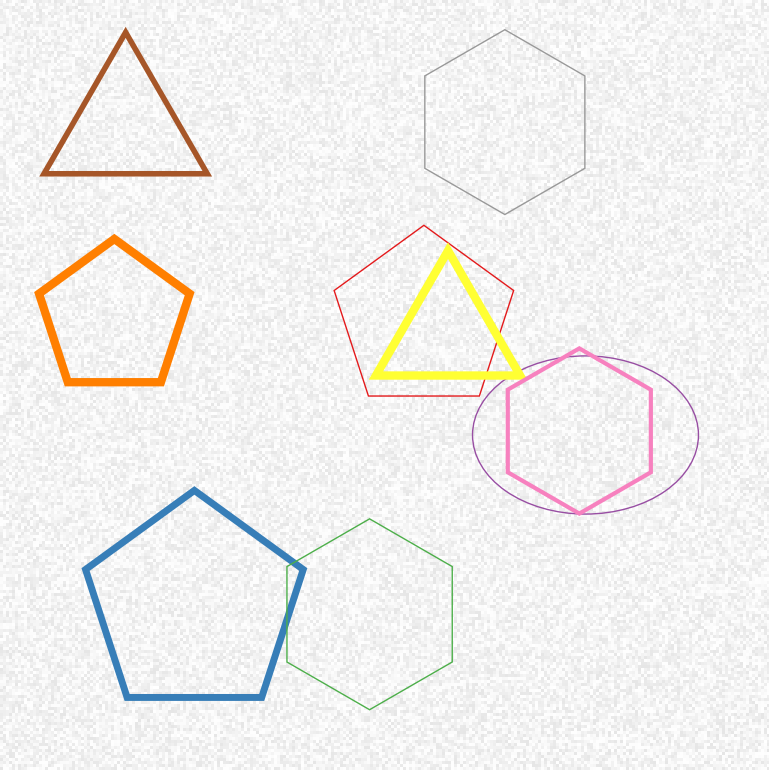[{"shape": "pentagon", "thickness": 0.5, "radius": 0.61, "center": [0.551, 0.585]}, {"shape": "pentagon", "thickness": 2.5, "radius": 0.74, "center": [0.252, 0.214]}, {"shape": "hexagon", "thickness": 0.5, "radius": 0.62, "center": [0.48, 0.202]}, {"shape": "oval", "thickness": 0.5, "radius": 0.73, "center": [0.76, 0.435]}, {"shape": "pentagon", "thickness": 3, "radius": 0.51, "center": [0.149, 0.587]}, {"shape": "triangle", "thickness": 3, "radius": 0.54, "center": [0.582, 0.566]}, {"shape": "triangle", "thickness": 2, "radius": 0.61, "center": [0.163, 0.836]}, {"shape": "hexagon", "thickness": 1.5, "radius": 0.54, "center": [0.752, 0.44]}, {"shape": "hexagon", "thickness": 0.5, "radius": 0.6, "center": [0.656, 0.841]}]